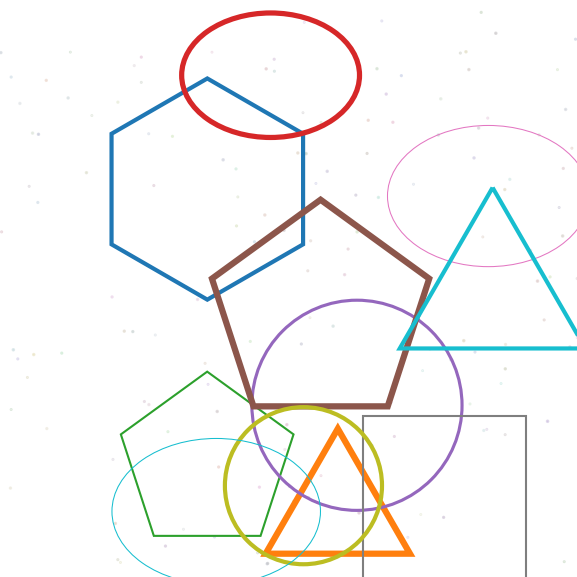[{"shape": "hexagon", "thickness": 2, "radius": 0.96, "center": [0.359, 0.672]}, {"shape": "triangle", "thickness": 3, "radius": 0.72, "center": [0.585, 0.113]}, {"shape": "pentagon", "thickness": 1, "radius": 0.79, "center": [0.359, 0.198]}, {"shape": "oval", "thickness": 2.5, "radius": 0.77, "center": [0.469, 0.869]}, {"shape": "circle", "thickness": 1.5, "radius": 0.91, "center": [0.618, 0.297]}, {"shape": "pentagon", "thickness": 3, "radius": 0.99, "center": [0.555, 0.455]}, {"shape": "oval", "thickness": 0.5, "radius": 0.87, "center": [0.846, 0.66]}, {"shape": "square", "thickness": 1, "radius": 0.7, "center": [0.77, 0.138]}, {"shape": "circle", "thickness": 2, "radius": 0.68, "center": [0.525, 0.158]}, {"shape": "triangle", "thickness": 2, "radius": 0.93, "center": [0.853, 0.489]}, {"shape": "oval", "thickness": 0.5, "radius": 0.9, "center": [0.374, 0.114]}]